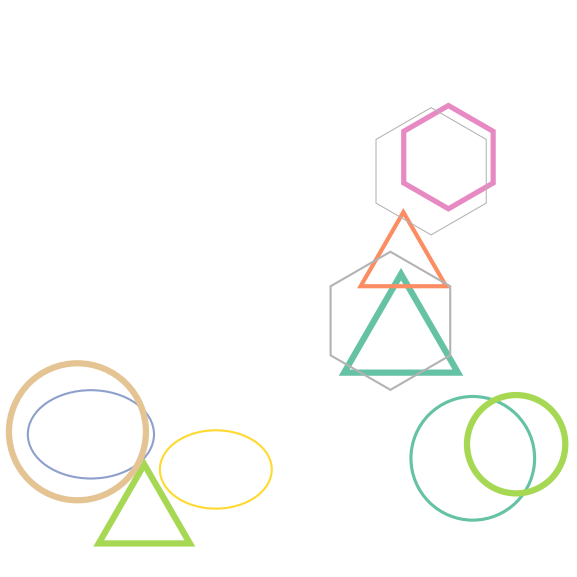[{"shape": "triangle", "thickness": 3, "radius": 0.57, "center": [0.694, 0.411]}, {"shape": "circle", "thickness": 1.5, "radius": 0.54, "center": [0.819, 0.206]}, {"shape": "triangle", "thickness": 2, "radius": 0.43, "center": [0.698, 0.546]}, {"shape": "oval", "thickness": 1, "radius": 0.55, "center": [0.157, 0.247]}, {"shape": "hexagon", "thickness": 2.5, "radius": 0.45, "center": [0.777, 0.727]}, {"shape": "circle", "thickness": 3, "radius": 0.43, "center": [0.894, 0.23]}, {"shape": "triangle", "thickness": 3, "radius": 0.46, "center": [0.25, 0.104]}, {"shape": "oval", "thickness": 1, "radius": 0.48, "center": [0.374, 0.186]}, {"shape": "circle", "thickness": 3, "radius": 0.59, "center": [0.134, 0.251]}, {"shape": "hexagon", "thickness": 1, "radius": 0.6, "center": [0.676, 0.444]}, {"shape": "hexagon", "thickness": 0.5, "radius": 0.55, "center": [0.747, 0.703]}]